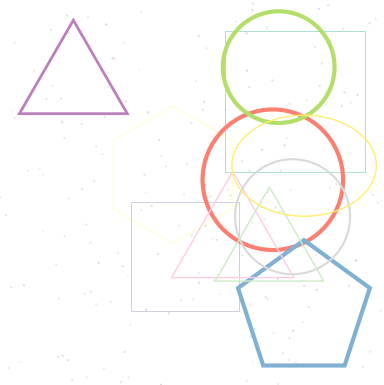[{"shape": "square", "thickness": 0.5, "radius": 0.91, "center": [0.766, 0.737]}, {"shape": "hexagon", "thickness": 0.5, "radius": 0.89, "center": [0.448, 0.546]}, {"shape": "square", "thickness": 0.5, "radius": 0.71, "center": [0.481, 0.333]}, {"shape": "circle", "thickness": 3, "radius": 0.91, "center": [0.709, 0.533]}, {"shape": "pentagon", "thickness": 3, "radius": 0.9, "center": [0.789, 0.196]}, {"shape": "circle", "thickness": 3, "radius": 0.73, "center": [0.724, 0.826]}, {"shape": "triangle", "thickness": 1, "radius": 0.92, "center": [0.605, 0.371]}, {"shape": "circle", "thickness": 1.5, "radius": 0.75, "center": [0.76, 0.437]}, {"shape": "triangle", "thickness": 2, "radius": 0.81, "center": [0.191, 0.786]}, {"shape": "triangle", "thickness": 1, "radius": 0.81, "center": [0.7, 0.351]}, {"shape": "oval", "thickness": 1, "radius": 0.94, "center": [0.79, 0.57]}]